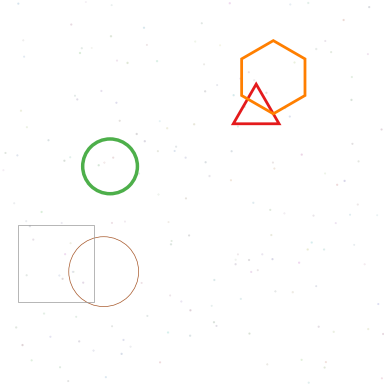[{"shape": "triangle", "thickness": 2, "radius": 0.34, "center": [0.665, 0.713]}, {"shape": "circle", "thickness": 2.5, "radius": 0.36, "center": [0.286, 0.568]}, {"shape": "hexagon", "thickness": 2, "radius": 0.48, "center": [0.71, 0.799]}, {"shape": "circle", "thickness": 0.5, "radius": 0.45, "center": [0.269, 0.294]}, {"shape": "square", "thickness": 0.5, "radius": 0.5, "center": [0.146, 0.316]}]